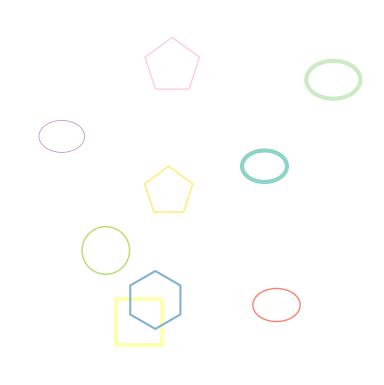[{"shape": "oval", "thickness": 3, "radius": 0.29, "center": [0.687, 0.568]}, {"shape": "square", "thickness": 3, "radius": 0.3, "center": [0.362, 0.164]}, {"shape": "oval", "thickness": 1, "radius": 0.31, "center": [0.718, 0.208]}, {"shape": "hexagon", "thickness": 1.5, "radius": 0.38, "center": [0.403, 0.221]}, {"shape": "circle", "thickness": 1, "radius": 0.31, "center": [0.275, 0.349]}, {"shape": "pentagon", "thickness": 1, "radius": 0.37, "center": [0.447, 0.829]}, {"shape": "oval", "thickness": 0.5, "radius": 0.3, "center": [0.16, 0.646]}, {"shape": "oval", "thickness": 3, "radius": 0.35, "center": [0.866, 0.793]}, {"shape": "pentagon", "thickness": 1, "radius": 0.33, "center": [0.438, 0.502]}]